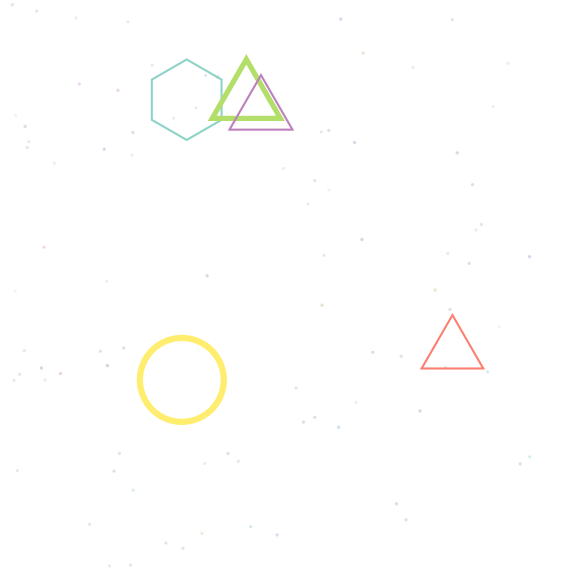[{"shape": "hexagon", "thickness": 1, "radius": 0.35, "center": [0.323, 0.826]}, {"shape": "triangle", "thickness": 1, "radius": 0.31, "center": [0.783, 0.392]}, {"shape": "triangle", "thickness": 2.5, "radius": 0.34, "center": [0.427, 0.828]}, {"shape": "triangle", "thickness": 1, "radius": 0.31, "center": [0.452, 0.806]}, {"shape": "circle", "thickness": 3, "radius": 0.36, "center": [0.315, 0.341]}]